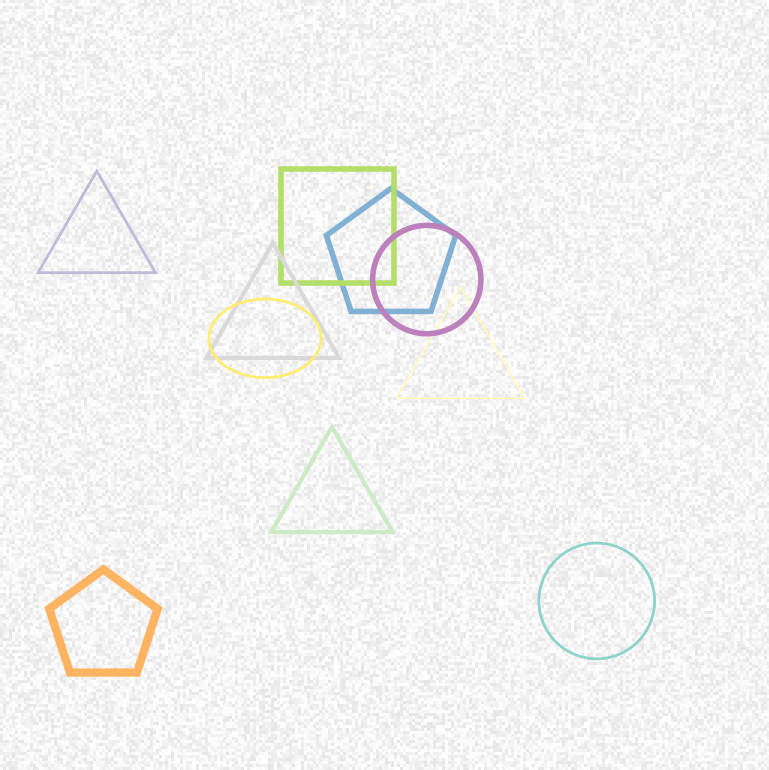[{"shape": "circle", "thickness": 1, "radius": 0.38, "center": [0.775, 0.22]}, {"shape": "triangle", "thickness": 0.5, "radius": 0.48, "center": [0.598, 0.531]}, {"shape": "triangle", "thickness": 1, "radius": 0.44, "center": [0.126, 0.69]}, {"shape": "pentagon", "thickness": 2, "radius": 0.44, "center": [0.508, 0.667]}, {"shape": "pentagon", "thickness": 3, "radius": 0.37, "center": [0.134, 0.186]}, {"shape": "square", "thickness": 2, "radius": 0.37, "center": [0.438, 0.706]}, {"shape": "triangle", "thickness": 1.5, "radius": 0.5, "center": [0.354, 0.585]}, {"shape": "circle", "thickness": 2, "radius": 0.35, "center": [0.554, 0.637]}, {"shape": "triangle", "thickness": 1.5, "radius": 0.46, "center": [0.431, 0.355]}, {"shape": "oval", "thickness": 1, "radius": 0.36, "center": [0.344, 0.561]}]